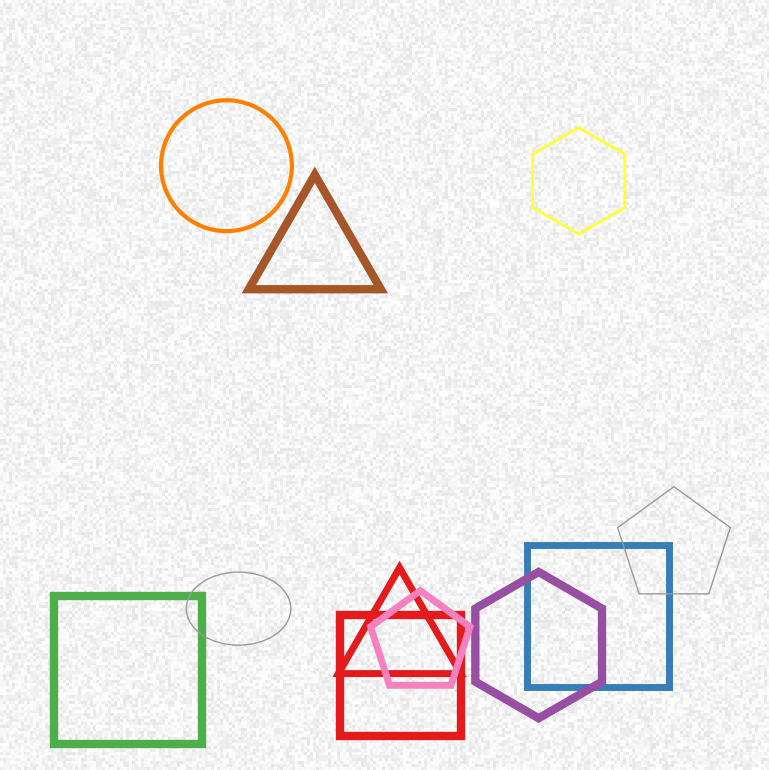[{"shape": "triangle", "thickness": 2.5, "radius": 0.46, "center": [0.519, 0.171]}, {"shape": "square", "thickness": 3, "radius": 0.39, "center": [0.52, 0.123]}, {"shape": "square", "thickness": 2.5, "radius": 0.46, "center": [0.777, 0.2]}, {"shape": "square", "thickness": 3, "radius": 0.48, "center": [0.167, 0.13]}, {"shape": "hexagon", "thickness": 3, "radius": 0.47, "center": [0.7, 0.162]}, {"shape": "circle", "thickness": 1.5, "radius": 0.42, "center": [0.294, 0.785]}, {"shape": "hexagon", "thickness": 1, "radius": 0.35, "center": [0.752, 0.765]}, {"shape": "triangle", "thickness": 3, "radius": 0.5, "center": [0.409, 0.674]}, {"shape": "pentagon", "thickness": 2.5, "radius": 0.34, "center": [0.546, 0.165]}, {"shape": "oval", "thickness": 0.5, "radius": 0.34, "center": [0.31, 0.21]}, {"shape": "pentagon", "thickness": 0.5, "radius": 0.38, "center": [0.875, 0.291]}]